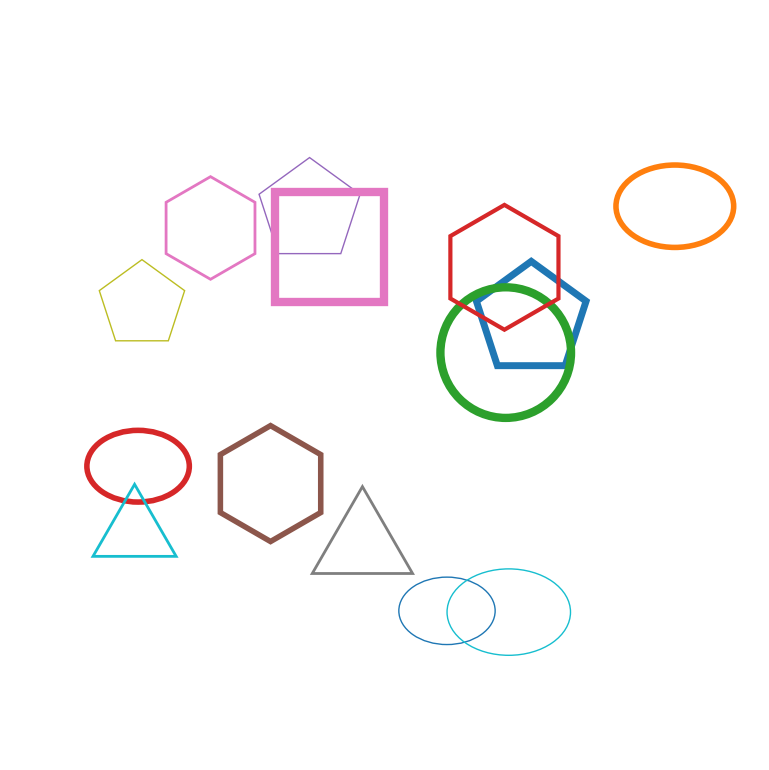[{"shape": "oval", "thickness": 0.5, "radius": 0.31, "center": [0.581, 0.207]}, {"shape": "pentagon", "thickness": 2.5, "radius": 0.37, "center": [0.69, 0.586]}, {"shape": "oval", "thickness": 2, "radius": 0.38, "center": [0.876, 0.732]}, {"shape": "circle", "thickness": 3, "radius": 0.42, "center": [0.657, 0.542]}, {"shape": "hexagon", "thickness": 1.5, "radius": 0.41, "center": [0.655, 0.653]}, {"shape": "oval", "thickness": 2, "radius": 0.33, "center": [0.179, 0.395]}, {"shape": "pentagon", "thickness": 0.5, "radius": 0.34, "center": [0.402, 0.726]}, {"shape": "hexagon", "thickness": 2, "radius": 0.38, "center": [0.351, 0.372]}, {"shape": "square", "thickness": 3, "radius": 0.36, "center": [0.428, 0.679]}, {"shape": "hexagon", "thickness": 1, "radius": 0.33, "center": [0.273, 0.704]}, {"shape": "triangle", "thickness": 1, "radius": 0.38, "center": [0.471, 0.293]}, {"shape": "pentagon", "thickness": 0.5, "radius": 0.29, "center": [0.184, 0.605]}, {"shape": "oval", "thickness": 0.5, "radius": 0.4, "center": [0.661, 0.205]}, {"shape": "triangle", "thickness": 1, "radius": 0.31, "center": [0.175, 0.309]}]